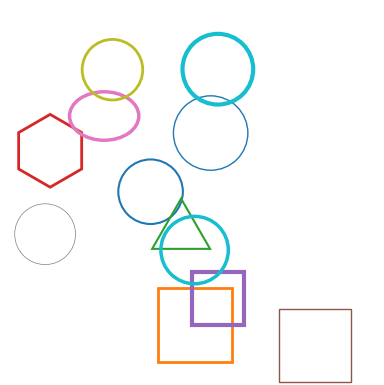[{"shape": "circle", "thickness": 1, "radius": 0.48, "center": [0.547, 0.654]}, {"shape": "circle", "thickness": 1.5, "radius": 0.42, "center": [0.391, 0.502]}, {"shape": "square", "thickness": 2, "radius": 0.48, "center": [0.507, 0.157]}, {"shape": "triangle", "thickness": 1.5, "radius": 0.43, "center": [0.47, 0.397]}, {"shape": "hexagon", "thickness": 2, "radius": 0.47, "center": [0.13, 0.608]}, {"shape": "square", "thickness": 3, "radius": 0.34, "center": [0.566, 0.225]}, {"shape": "square", "thickness": 1, "radius": 0.47, "center": [0.818, 0.103]}, {"shape": "oval", "thickness": 2.5, "radius": 0.45, "center": [0.271, 0.699]}, {"shape": "circle", "thickness": 0.5, "radius": 0.39, "center": [0.117, 0.392]}, {"shape": "circle", "thickness": 2, "radius": 0.39, "center": [0.292, 0.819]}, {"shape": "circle", "thickness": 2.5, "radius": 0.44, "center": [0.505, 0.35]}, {"shape": "circle", "thickness": 3, "radius": 0.46, "center": [0.566, 0.82]}]